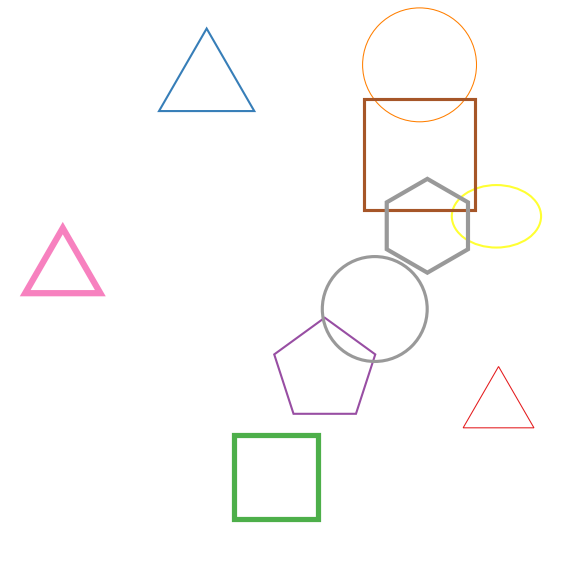[{"shape": "triangle", "thickness": 0.5, "radius": 0.35, "center": [0.863, 0.294]}, {"shape": "triangle", "thickness": 1, "radius": 0.48, "center": [0.358, 0.854]}, {"shape": "square", "thickness": 2.5, "radius": 0.36, "center": [0.479, 0.173]}, {"shape": "pentagon", "thickness": 1, "radius": 0.46, "center": [0.562, 0.357]}, {"shape": "circle", "thickness": 0.5, "radius": 0.49, "center": [0.726, 0.887]}, {"shape": "oval", "thickness": 1, "radius": 0.39, "center": [0.86, 0.625]}, {"shape": "square", "thickness": 1.5, "radius": 0.48, "center": [0.727, 0.732]}, {"shape": "triangle", "thickness": 3, "radius": 0.38, "center": [0.109, 0.529]}, {"shape": "hexagon", "thickness": 2, "radius": 0.41, "center": [0.74, 0.608]}, {"shape": "circle", "thickness": 1.5, "radius": 0.45, "center": [0.649, 0.464]}]